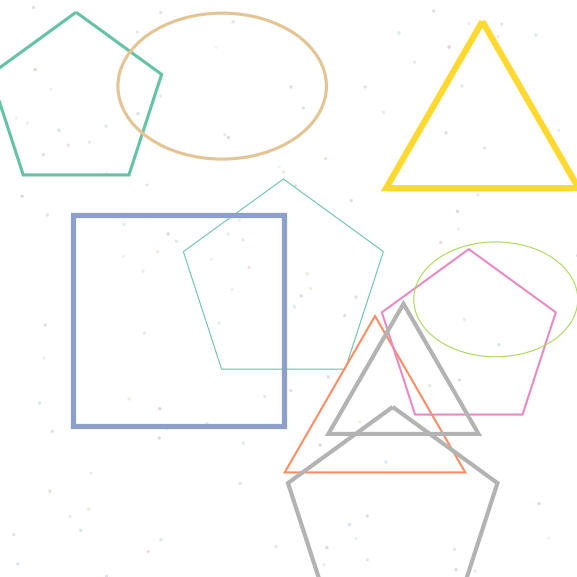[{"shape": "pentagon", "thickness": 1.5, "radius": 0.78, "center": [0.132, 0.822]}, {"shape": "pentagon", "thickness": 0.5, "radius": 0.91, "center": [0.491, 0.507]}, {"shape": "triangle", "thickness": 1, "radius": 0.9, "center": [0.649, 0.271]}, {"shape": "square", "thickness": 2.5, "radius": 0.91, "center": [0.309, 0.444]}, {"shape": "pentagon", "thickness": 1, "radius": 0.79, "center": [0.812, 0.409]}, {"shape": "oval", "thickness": 0.5, "radius": 0.71, "center": [0.858, 0.481]}, {"shape": "triangle", "thickness": 3, "radius": 0.96, "center": [0.835, 0.77]}, {"shape": "oval", "thickness": 1.5, "radius": 0.9, "center": [0.385, 0.85]}, {"shape": "triangle", "thickness": 2, "radius": 0.75, "center": [0.699, 0.323]}, {"shape": "pentagon", "thickness": 2, "radius": 0.95, "center": [0.68, 0.104]}]